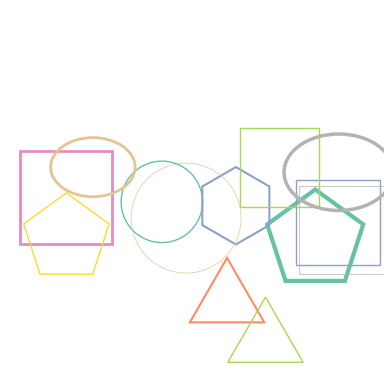[{"shape": "circle", "thickness": 1, "radius": 0.53, "center": [0.42, 0.476]}, {"shape": "pentagon", "thickness": 3, "radius": 0.66, "center": [0.819, 0.377]}, {"shape": "triangle", "thickness": 1.5, "radius": 0.56, "center": [0.59, 0.219]}, {"shape": "square", "thickness": 1, "radius": 0.55, "center": [0.878, 0.422]}, {"shape": "hexagon", "thickness": 1.5, "radius": 0.5, "center": [0.613, 0.466]}, {"shape": "square", "thickness": 2, "radius": 0.6, "center": [0.171, 0.488]}, {"shape": "square", "thickness": 1, "radius": 0.51, "center": [0.725, 0.565]}, {"shape": "triangle", "thickness": 1, "radius": 0.56, "center": [0.689, 0.115]}, {"shape": "pentagon", "thickness": 1, "radius": 0.58, "center": [0.172, 0.382]}, {"shape": "oval", "thickness": 2, "radius": 0.55, "center": [0.241, 0.566]}, {"shape": "circle", "thickness": 0.5, "radius": 0.71, "center": [0.483, 0.433]}, {"shape": "oval", "thickness": 2.5, "radius": 0.71, "center": [0.88, 0.553]}, {"shape": "square", "thickness": 0.5, "radius": 0.57, "center": [0.891, 0.402]}]